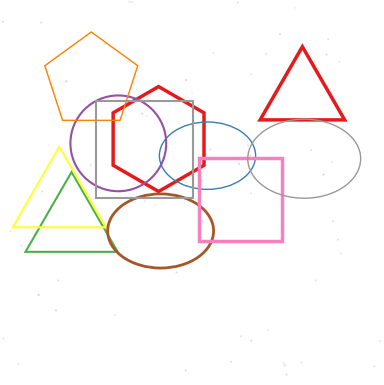[{"shape": "hexagon", "thickness": 2.5, "radius": 0.68, "center": [0.412, 0.639]}, {"shape": "triangle", "thickness": 2.5, "radius": 0.63, "center": [0.785, 0.752]}, {"shape": "oval", "thickness": 1, "radius": 0.62, "center": [0.539, 0.596]}, {"shape": "triangle", "thickness": 1.5, "radius": 0.69, "center": [0.186, 0.415]}, {"shape": "circle", "thickness": 1.5, "radius": 0.62, "center": [0.307, 0.628]}, {"shape": "pentagon", "thickness": 1, "radius": 0.63, "center": [0.237, 0.79]}, {"shape": "triangle", "thickness": 1.5, "radius": 0.7, "center": [0.154, 0.479]}, {"shape": "oval", "thickness": 2, "radius": 0.69, "center": [0.417, 0.4]}, {"shape": "square", "thickness": 2.5, "radius": 0.54, "center": [0.625, 0.482]}, {"shape": "square", "thickness": 1.5, "radius": 0.63, "center": [0.375, 0.612]}, {"shape": "oval", "thickness": 1, "radius": 0.73, "center": [0.79, 0.588]}]